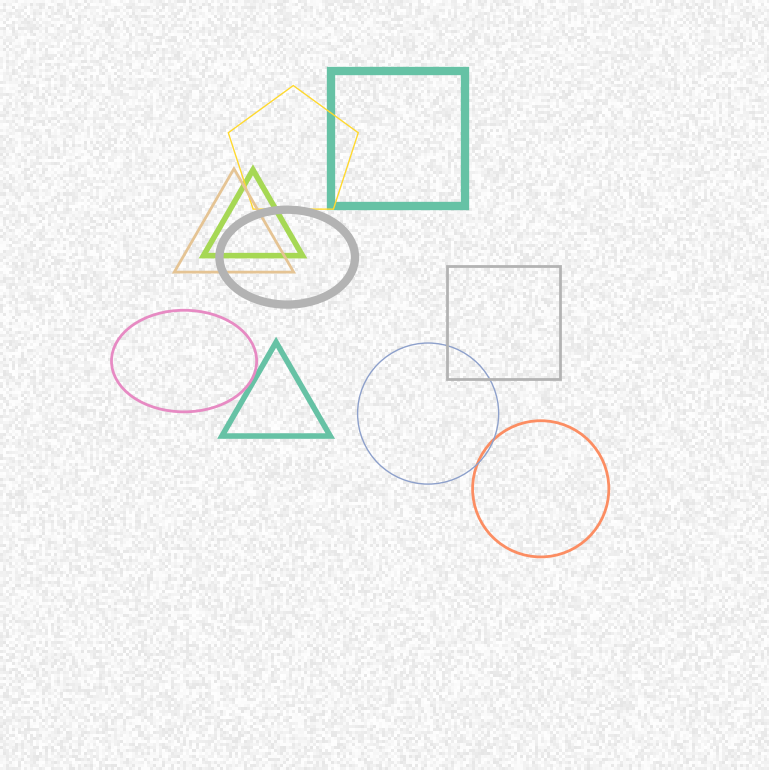[{"shape": "square", "thickness": 3, "radius": 0.44, "center": [0.517, 0.82]}, {"shape": "triangle", "thickness": 2, "radius": 0.41, "center": [0.359, 0.474]}, {"shape": "circle", "thickness": 1, "radius": 0.44, "center": [0.702, 0.365]}, {"shape": "circle", "thickness": 0.5, "radius": 0.46, "center": [0.556, 0.463]}, {"shape": "oval", "thickness": 1, "radius": 0.47, "center": [0.239, 0.531]}, {"shape": "triangle", "thickness": 2, "radius": 0.37, "center": [0.329, 0.705]}, {"shape": "pentagon", "thickness": 0.5, "radius": 0.44, "center": [0.381, 0.8]}, {"shape": "triangle", "thickness": 1, "radius": 0.45, "center": [0.304, 0.691]}, {"shape": "square", "thickness": 1, "radius": 0.37, "center": [0.654, 0.581]}, {"shape": "oval", "thickness": 3, "radius": 0.44, "center": [0.373, 0.666]}]